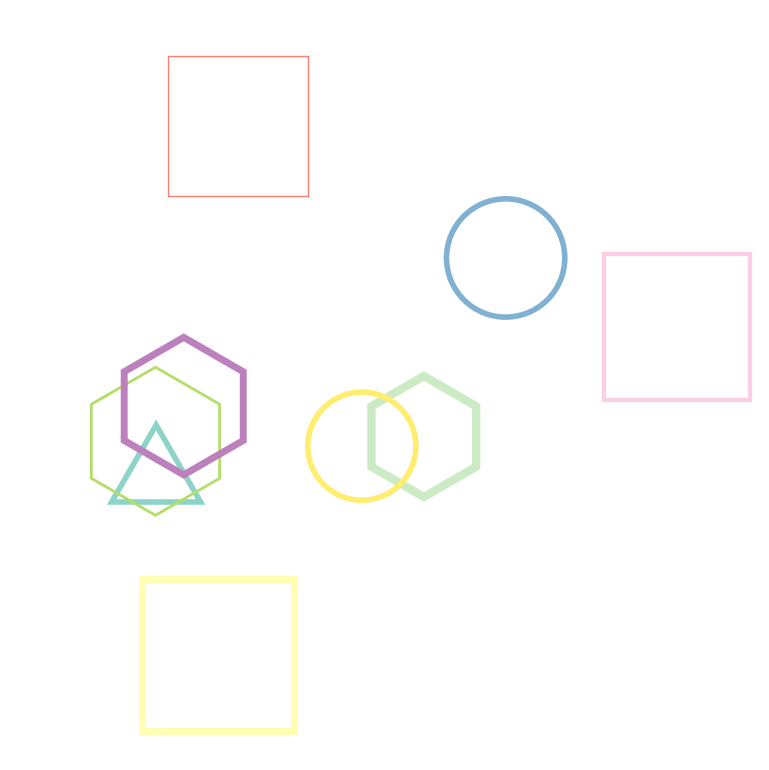[{"shape": "triangle", "thickness": 2, "radius": 0.33, "center": [0.203, 0.381]}, {"shape": "square", "thickness": 2.5, "radius": 0.5, "center": [0.283, 0.149]}, {"shape": "square", "thickness": 0.5, "radius": 0.45, "center": [0.309, 0.836]}, {"shape": "circle", "thickness": 2, "radius": 0.38, "center": [0.657, 0.665]}, {"shape": "hexagon", "thickness": 1, "radius": 0.48, "center": [0.202, 0.427]}, {"shape": "square", "thickness": 1.5, "radius": 0.47, "center": [0.879, 0.575]}, {"shape": "hexagon", "thickness": 2.5, "radius": 0.45, "center": [0.239, 0.473]}, {"shape": "hexagon", "thickness": 3, "radius": 0.39, "center": [0.55, 0.433]}, {"shape": "circle", "thickness": 2, "radius": 0.35, "center": [0.47, 0.421]}]